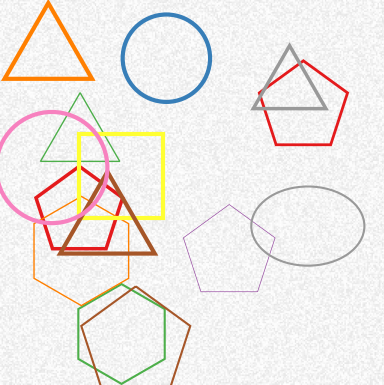[{"shape": "pentagon", "thickness": 2.5, "radius": 0.59, "center": [0.206, 0.45]}, {"shape": "pentagon", "thickness": 2, "radius": 0.6, "center": [0.788, 0.722]}, {"shape": "circle", "thickness": 3, "radius": 0.57, "center": [0.432, 0.849]}, {"shape": "hexagon", "thickness": 1.5, "radius": 0.65, "center": [0.316, 0.133]}, {"shape": "triangle", "thickness": 1, "radius": 0.59, "center": [0.208, 0.64]}, {"shape": "pentagon", "thickness": 0.5, "radius": 0.63, "center": [0.595, 0.344]}, {"shape": "hexagon", "thickness": 1, "radius": 0.71, "center": [0.211, 0.348]}, {"shape": "triangle", "thickness": 3, "radius": 0.66, "center": [0.125, 0.861]}, {"shape": "square", "thickness": 3, "radius": 0.55, "center": [0.314, 0.542]}, {"shape": "triangle", "thickness": 3, "radius": 0.71, "center": [0.279, 0.412]}, {"shape": "pentagon", "thickness": 1.5, "radius": 0.74, "center": [0.353, 0.107]}, {"shape": "circle", "thickness": 3, "radius": 0.72, "center": [0.135, 0.565]}, {"shape": "triangle", "thickness": 2.5, "radius": 0.54, "center": [0.752, 0.772]}, {"shape": "oval", "thickness": 1.5, "radius": 0.73, "center": [0.8, 0.413]}]